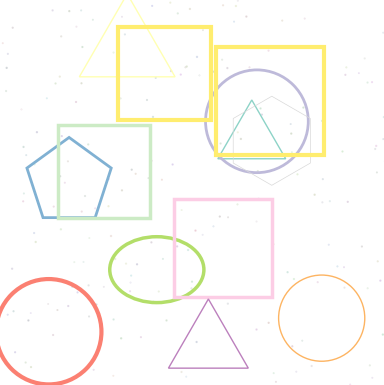[{"shape": "triangle", "thickness": 1, "radius": 0.51, "center": [0.654, 0.639]}, {"shape": "triangle", "thickness": 1, "radius": 0.72, "center": [0.33, 0.872]}, {"shape": "circle", "thickness": 2, "radius": 0.67, "center": [0.667, 0.685]}, {"shape": "circle", "thickness": 3, "radius": 0.68, "center": [0.127, 0.138]}, {"shape": "pentagon", "thickness": 2, "radius": 0.58, "center": [0.179, 0.528]}, {"shape": "circle", "thickness": 1, "radius": 0.56, "center": [0.836, 0.174]}, {"shape": "oval", "thickness": 2.5, "radius": 0.61, "center": [0.407, 0.3]}, {"shape": "square", "thickness": 2.5, "radius": 0.64, "center": [0.58, 0.356]}, {"shape": "hexagon", "thickness": 0.5, "radius": 0.58, "center": [0.706, 0.634]}, {"shape": "triangle", "thickness": 1, "radius": 0.6, "center": [0.541, 0.104]}, {"shape": "square", "thickness": 2.5, "radius": 0.6, "center": [0.27, 0.555]}, {"shape": "square", "thickness": 3, "radius": 0.6, "center": [0.427, 0.81]}, {"shape": "square", "thickness": 3, "radius": 0.7, "center": [0.701, 0.738]}]